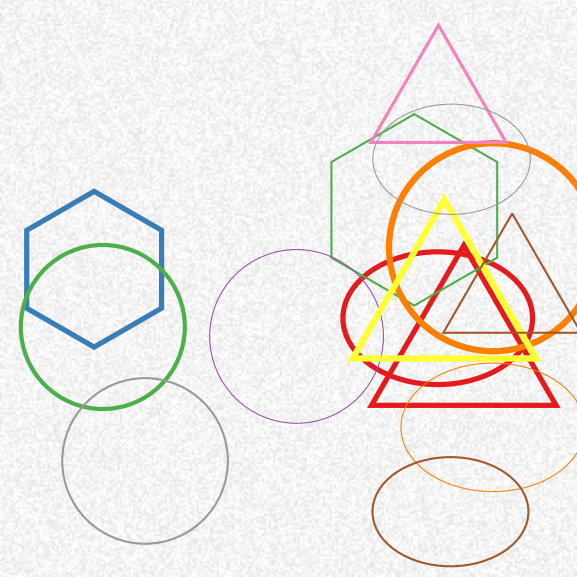[{"shape": "triangle", "thickness": 2.5, "radius": 0.92, "center": [0.803, 0.389]}, {"shape": "oval", "thickness": 2.5, "radius": 0.82, "center": [0.758, 0.448]}, {"shape": "hexagon", "thickness": 2.5, "radius": 0.67, "center": [0.163, 0.533]}, {"shape": "hexagon", "thickness": 1, "radius": 0.83, "center": [0.717, 0.636]}, {"shape": "circle", "thickness": 2, "radius": 0.71, "center": [0.178, 0.433]}, {"shape": "circle", "thickness": 0.5, "radius": 0.75, "center": [0.514, 0.417]}, {"shape": "oval", "thickness": 0.5, "radius": 0.79, "center": [0.853, 0.259]}, {"shape": "circle", "thickness": 3, "radius": 0.9, "center": [0.854, 0.571]}, {"shape": "triangle", "thickness": 3, "radius": 0.92, "center": [0.77, 0.47]}, {"shape": "oval", "thickness": 1, "radius": 0.68, "center": [0.78, 0.113]}, {"shape": "triangle", "thickness": 1, "radius": 0.69, "center": [0.887, 0.492]}, {"shape": "triangle", "thickness": 1.5, "radius": 0.68, "center": [0.759, 0.82]}, {"shape": "oval", "thickness": 0.5, "radius": 0.68, "center": [0.782, 0.723]}, {"shape": "circle", "thickness": 1, "radius": 0.72, "center": [0.251, 0.201]}]